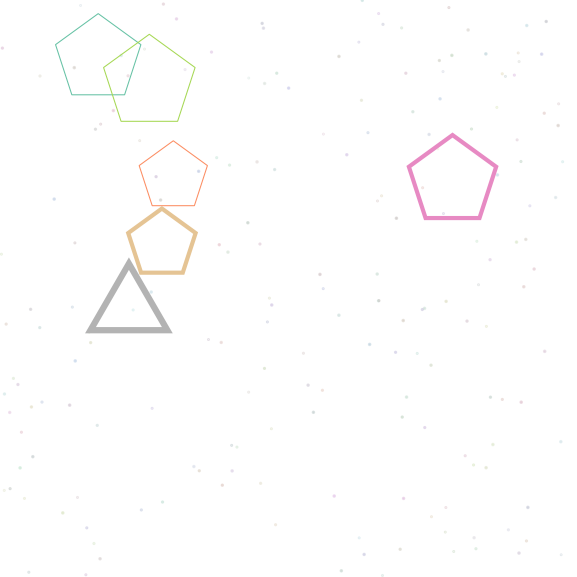[{"shape": "pentagon", "thickness": 0.5, "radius": 0.39, "center": [0.17, 0.898]}, {"shape": "pentagon", "thickness": 0.5, "radius": 0.31, "center": [0.3, 0.693]}, {"shape": "pentagon", "thickness": 2, "radius": 0.4, "center": [0.784, 0.686]}, {"shape": "pentagon", "thickness": 0.5, "radius": 0.42, "center": [0.259, 0.856]}, {"shape": "pentagon", "thickness": 2, "radius": 0.31, "center": [0.28, 0.577]}, {"shape": "triangle", "thickness": 3, "radius": 0.38, "center": [0.223, 0.466]}]